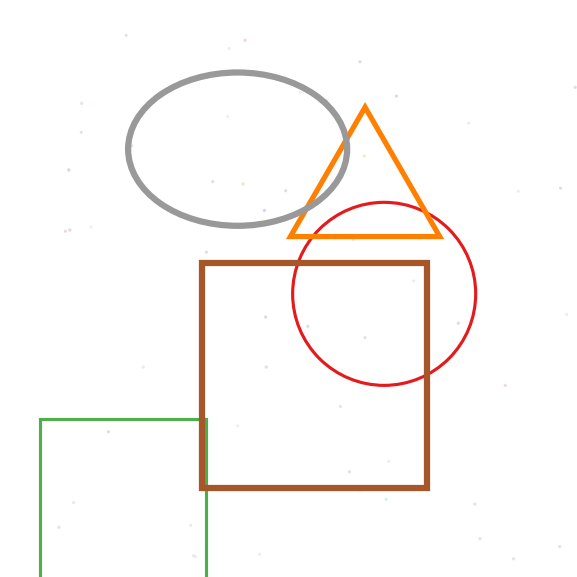[{"shape": "circle", "thickness": 1.5, "radius": 0.79, "center": [0.665, 0.49]}, {"shape": "square", "thickness": 1.5, "radius": 0.72, "center": [0.213, 0.13]}, {"shape": "triangle", "thickness": 2.5, "radius": 0.75, "center": [0.632, 0.664]}, {"shape": "square", "thickness": 3, "radius": 0.97, "center": [0.545, 0.349]}, {"shape": "oval", "thickness": 3, "radius": 0.95, "center": [0.411, 0.741]}]